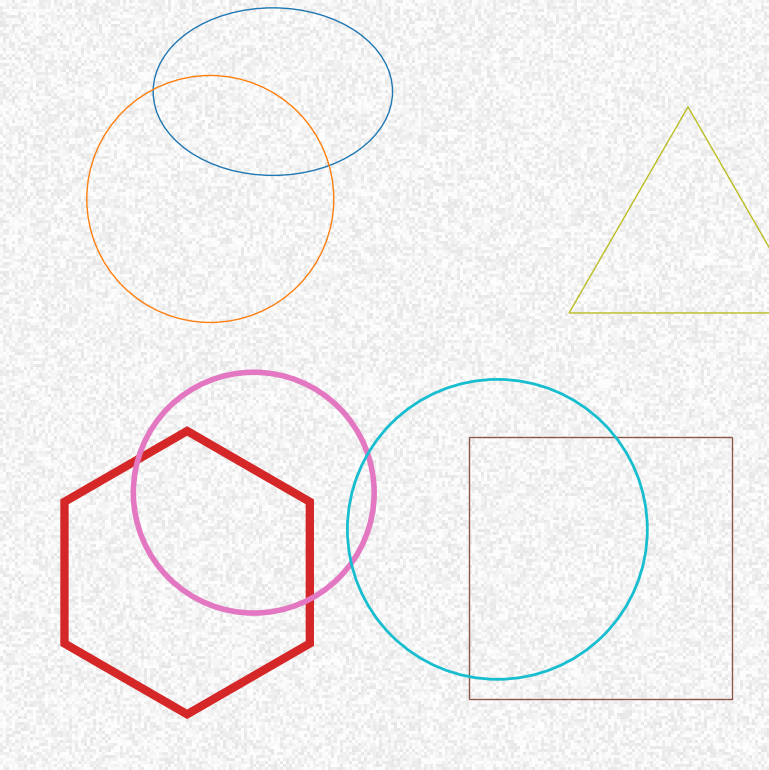[{"shape": "oval", "thickness": 0.5, "radius": 0.78, "center": [0.354, 0.881]}, {"shape": "circle", "thickness": 0.5, "radius": 0.8, "center": [0.273, 0.742]}, {"shape": "hexagon", "thickness": 3, "radius": 0.92, "center": [0.243, 0.256]}, {"shape": "square", "thickness": 0.5, "radius": 0.85, "center": [0.78, 0.262]}, {"shape": "circle", "thickness": 2, "radius": 0.78, "center": [0.33, 0.36]}, {"shape": "triangle", "thickness": 0.5, "radius": 0.89, "center": [0.894, 0.683]}, {"shape": "circle", "thickness": 1, "radius": 0.97, "center": [0.646, 0.313]}]